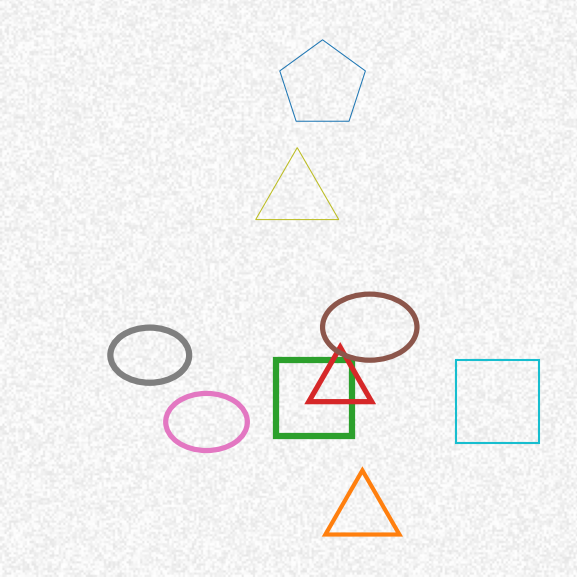[{"shape": "pentagon", "thickness": 0.5, "radius": 0.39, "center": [0.559, 0.852]}, {"shape": "triangle", "thickness": 2, "radius": 0.37, "center": [0.628, 0.111]}, {"shape": "square", "thickness": 3, "radius": 0.33, "center": [0.544, 0.31]}, {"shape": "triangle", "thickness": 2.5, "radius": 0.31, "center": [0.589, 0.335]}, {"shape": "oval", "thickness": 2.5, "radius": 0.41, "center": [0.64, 0.433]}, {"shape": "oval", "thickness": 2.5, "radius": 0.35, "center": [0.358, 0.268]}, {"shape": "oval", "thickness": 3, "radius": 0.34, "center": [0.259, 0.384]}, {"shape": "triangle", "thickness": 0.5, "radius": 0.42, "center": [0.515, 0.66]}, {"shape": "square", "thickness": 1, "radius": 0.36, "center": [0.861, 0.304]}]